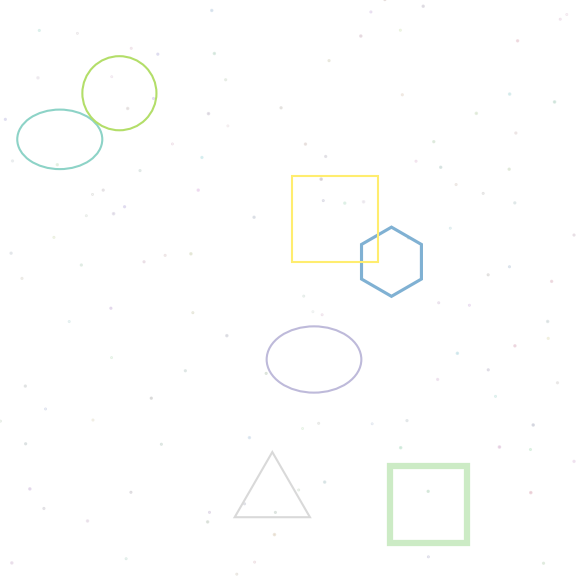[{"shape": "oval", "thickness": 1, "radius": 0.37, "center": [0.104, 0.758]}, {"shape": "oval", "thickness": 1, "radius": 0.41, "center": [0.544, 0.377]}, {"shape": "hexagon", "thickness": 1.5, "radius": 0.3, "center": [0.678, 0.546]}, {"shape": "circle", "thickness": 1, "radius": 0.32, "center": [0.207, 0.838]}, {"shape": "triangle", "thickness": 1, "radius": 0.38, "center": [0.472, 0.141]}, {"shape": "square", "thickness": 3, "radius": 0.33, "center": [0.742, 0.125]}, {"shape": "square", "thickness": 1, "radius": 0.37, "center": [0.58, 0.62]}]